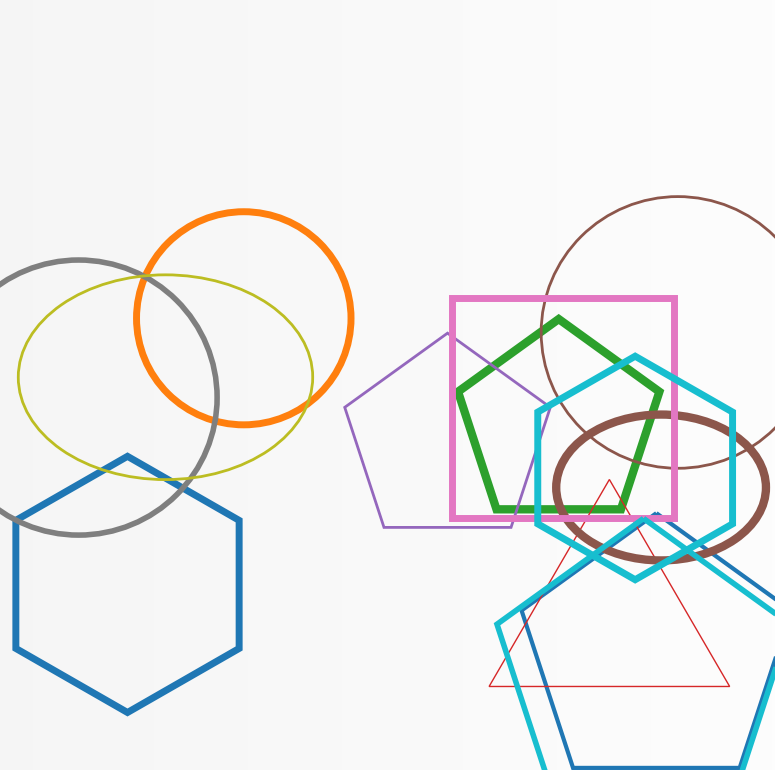[{"shape": "pentagon", "thickness": 1.5, "radius": 0.91, "center": [0.847, 0.151]}, {"shape": "hexagon", "thickness": 2.5, "radius": 0.83, "center": [0.165, 0.241]}, {"shape": "circle", "thickness": 2.5, "radius": 0.69, "center": [0.315, 0.587]}, {"shape": "pentagon", "thickness": 3, "radius": 0.68, "center": [0.721, 0.449]}, {"shape": "triangle", "thickness": 0.5, "radius": 0.9, "center": [0.786, 0.198]}, {"shape": "pentagon", "thickness": 1, "radius": 0.7, "center": [0.577, 0.428]}, {"shape": "circle", "thickness": 1, "radius": 0.88, "center": [0.875, 0.568]}, {"shape": "oval", "thickness": 3, "radius": 0.68, "center": [0.853, 0.367]}, {"shape": "square", "thickness": 2.5, "radius": 0.72, "center": [0.726, 0.47]}, {"shape": "circle", "thickness": 2, "radius": 0.89, "center": [0.102, 0.484]}, {"shape": "oval", "thickness": 1, "radius": 0.95, "center": [0.214, 0.51]}, {"shape": "hexagon", "thickness": 2.5, "radius": 0.73, "center": [0.82, 0.392]}, {"shape": "pentagon", "thickness": 2, "radius": 0.99, "center": [0.83, 0.128]}]